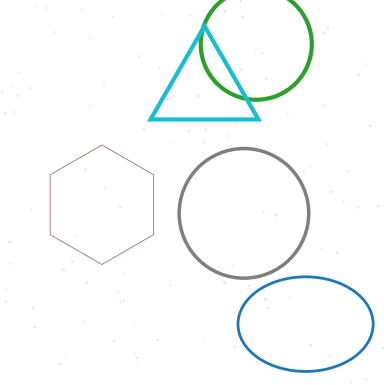[{"shape": "oval", "thickness": 2, "radius": 0.88, "center": [0.794, 0.158]}, {"shape": "circle", "thickness": 3, "radius": 0.72, "center": [0.666, 0.885]}, {"shape": "hexagon", "thickness": 0.5, "radius": 0.78, "center": [0.265, 0.468]}, {"shape": "circle", "thickness": 2.5, "radius": 0.84, "center": [0.634, 0.446]}, {"shape": "triangle", "thickness": 3, "radius": 0.81, "center": [0.531, 0.771]}]